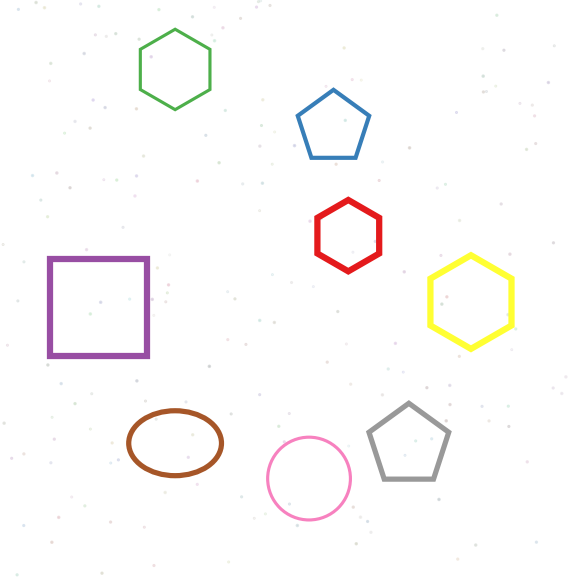[{"shape": "hexagon", "thickness": 3, "radius": 0.31, "center": [0.603, 0.591]}, {"shape": "pentagon", "thickness": 2, "radius": 0.33, "center": [0.577, 0.779]}, {"shape": "hexagon", "thickness": 1.5, "radius": 0.35, "center": [0.303, 0.879]}, {"shape": "square", "thickness": 3, "radius": 0.42, "center": [0.171, 0.467]}, {"shape": "hexagon", "thickness": 3, "radius": 0.41, "center": [0.816, 0.476]}, {"shape": "oval", "thickness": 2.5, "radius": 0.4, "center": [0.303, 0.232]}, {"shape": "circle", "thickness": 1.5, "radius": 0.36, "center": [0.535, 0.17]}, {"shape": "pentagon", "thickness": 2.5, "radius": 0.36, "center": [0.708, 0.228]}]